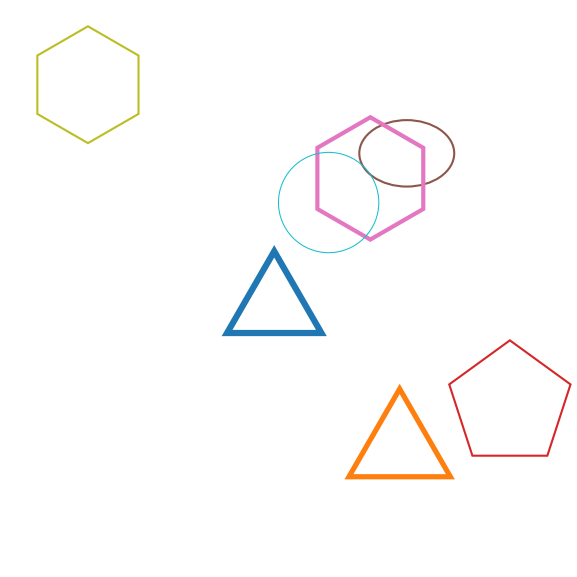[{"shape": "triangle", "thickness": 3, "radius": 0.47, "center": [0.475, 0.47]}, {"shape": "triangle", "thickness": 2.5, "radius": 0.51, "center": [0.692, 0.224]}, {"shape": "pentagon", "thickness": 1, "radius": 0.55, "center": [0.883, 0.299]}, {"shape": "oval", "thickness": 1, "radius": 0.41, "center": [0.704, 0.734]}, {"shape": "hexagon", "thickness": 2, "radius": 0.53, "center": [0.641, 0.69]}, {"shape": "hexagon", "thickness": 1, "radius": 0.51, "center": [0.152, 0.852]}, {"shape": "circle", "thickness": 0.5, "radius": 0.43, "center": [0.569, 0.648]}]